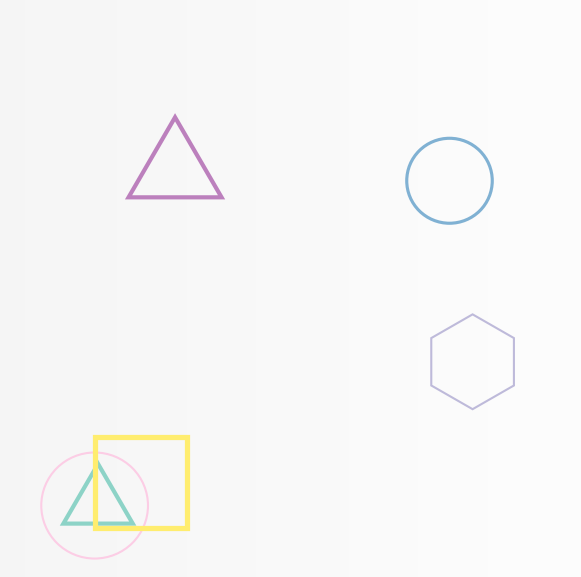[{"shape": "triangle", "thickness": 2, "radius": 0.34, "center": [0.169, 0.127]}, {"shape": "hexagon", "thickness": 1, "radius": 0.41, "center": [0.813, 0.373]}, {"shape": "circle", "thickness": 1.5, "radius": 0.37, "center": [0.773, 0.686]}, {"shape": "circle", "thickness": 1, "radius": 0.46, "center": [0.163, 0.124]}, {"shape": "triangle", "thickness": 2, "radius": 0.46, "center": [0.301, 0.704]}, {"shape": "square", "thickness": 2.5, "radius": 0.4, "center": [0.242, 0.163]}]